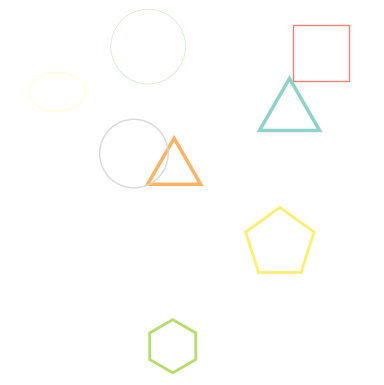[{"shape": "triangle", "thickness": 2.5, "radius": 0.45, "center": [0.752, 0.706]}, {"shape": "oval", "thickness": 0.5, "radius": 0.37, "center": [0.148, 0.761]}, {"shape": "square", "thickness": 1, "radius": 0.36, "center": [0.834, 0.862]}, {"shape": "triangle", "thickness": 2.5, "radius": 0.4, "center": [0.452, 0.561]}, {"shape": "hexagon", "thickness": 2, "radius": 0.35, "center": [0.449, 0.101]}, {"shape": "circle", "thickness": 1, "radius": 0.45, "center": [0.348, 0.601]}, {"shape": "circle", "thickness": 0.5, "radius": 0.48, "center": [0.385, 0.879]}, {"shape": "pentagon", "thickness": 2, "radius": 0.47, "center": [0.727, 0.368]}]